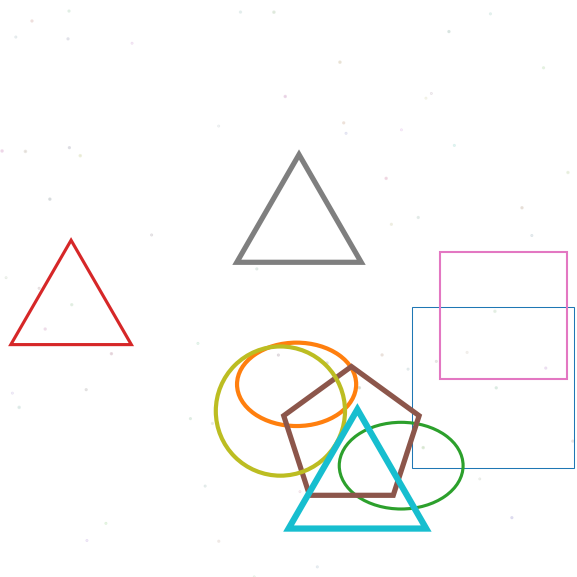[{"shape": "square", "thickness": 0.5, "radius": 0.7, "center": [0.854, 0.328]}, {"shape": "oval", "thickness": 2, "radius": 0.52, "center": [0.514, 0.334]}, {"shape": "oval", "thickness": 1.5, "radius": 0.54, "center": [0.695, 0.193]}, {"shape": "triangle", "thickness": 1.5, "radius": 0.6, "center": [0.123, 0.463]}, {"shape": "pentagon", "thickness": 2.5, "radius": 0.62, "center": [0.609, 0.241]}, {"shape": "square", "thickness": 1, "radius": 0.55, "center": [0.871, 0.452]}, {"shape": "triangle", "thickness": 2.5, "radius": 0.62, "center": [0.518, 0.607]}, {"shape": "circle", "thickness": 2, "radius": 0.56, "center": [0.486, 0.287]}, {"shape": "triangle", "thickness": 3, "radius": 0.69, "center": [0.619, 0.153]}]